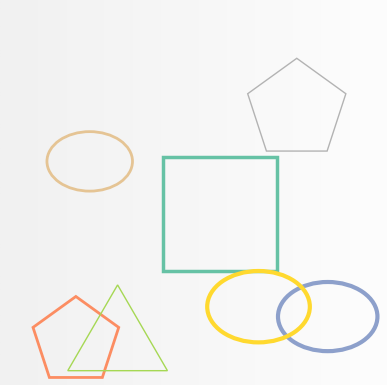[{"shape": "square", "thickness": 2.5, "radius": 0.74, "center": [0.568, 0.444]}, {"shape": "pentagon", "thickness": 2, "radius": 0.58, "center": [0.196, 0.114]}, {"shape": "oval", "thickness": 3, "radius": 0.64, "center": [0.846, 0.178]}, {"shape": "triangle", "thickness": 1, "radius": 0.74, "center": [0.303, 0.111]}, {"shape": "oval", "thickness": 3, "radius": 0.66, "center": [0.667, 0.203]}, {"shape": "oval", "thickness": 2, "radius": 0.55, "center": [0.232, 0.581]}, {"shape": "pentagon", "thickness": 1, "radius": 0.67, "center": [0.766, 0.715]}]